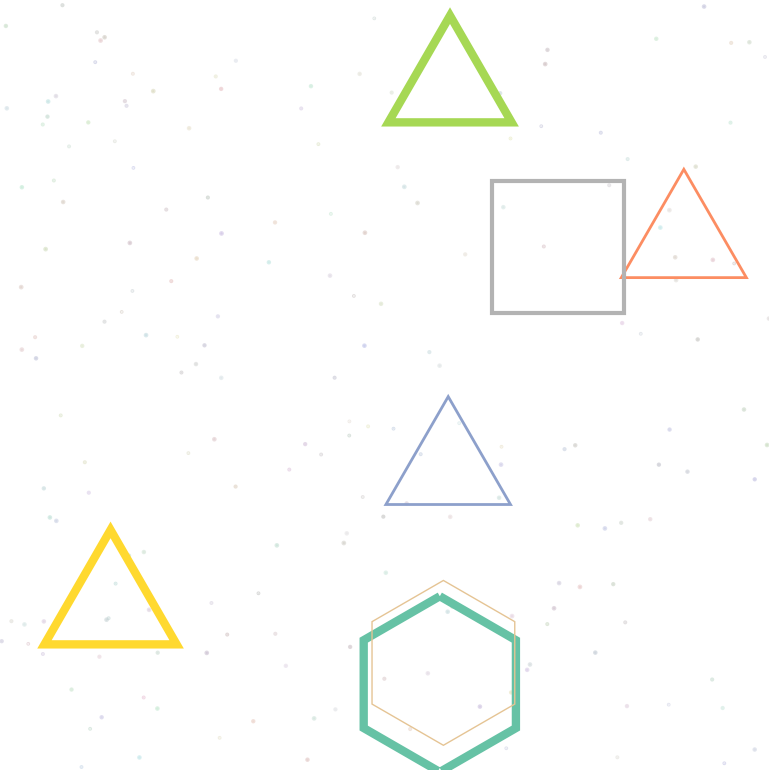[{"shape": "hexagon", "thickness": 3, "radius": 0.57, "center": [0.571, 0.112]}, {"shape": "triangle", "thickness": 1, "radius": 0.47, "center": [0.888, 0.686]}, {"shape": "triangle", "thickness": 1, "radius": 0.47, "center": [0.582, 0.392]}, {"shape": "triangle", "thickness": 3, "radius": 0.46, "center": [0.584, 0.887]}, {"shape": "triangle", "thickness": 3, "radius": 0.5, "center": [0.144, 0.213]}, {"shape": "hexagon", "thickness": 0.5, "radius": 0.54, "center": [0.576, 0.139]}, {"shape": "square", "thickness": 1.5, "radius": 0.43, "center": [0.725, 0.68]}]